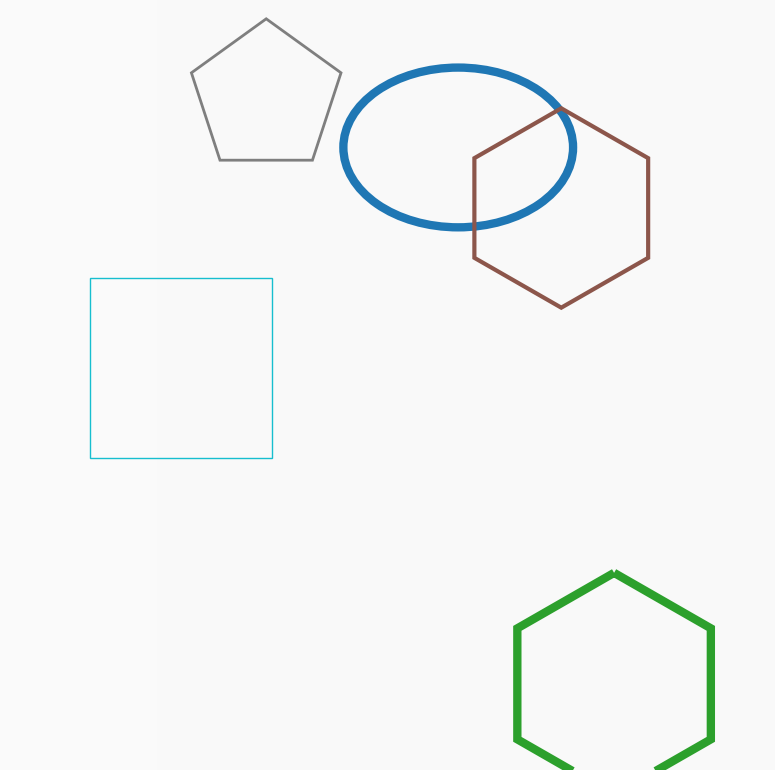[{"shape": "oval", "thickness": 3, "radius": 0.74, "center": [0.591, 0.809]}, {"shape": "hexagon", "thickness": 3, "radius": 0.72, "center": [0.792, 0.112]}, {"shape": "hexagon", "thickness": 1.5, "radius": 0.65, "center": [0.724, 0.73]}, {"shape": "pentagon", "thickness": 1, "radius": 0.51, "center": [0.344, 0.874]}, {"shape": "square", "thickness": 0.5, "radius": 0.59, "center": [0.233, 0.522]}]